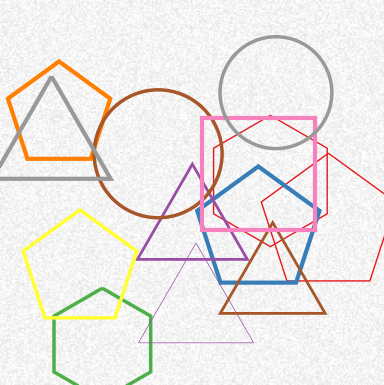[{"shape": "pentagon", "thickness": 1, "radius": 0.92, "center": [0.853, 0.419]}, {"shape": "hexagon", "thickness": 1, "radius": 0.85, "center": [0.702, 0.53]}, {"shape": "pentagon", "thickness": 3, "radius": 0.83, "center": [0.671, 0.401]}, {"shape": "hexagon", "thickness": 2.5, "radius": 0.72, "center": [0.266, 0.106]}, {"shape": "triangle", "thickness": 0.5, "radius": 0.86, "center": [0.509, 0.196]}, {"shape": "triangle", "thickness": 2, "radius": 0.82, "center": [0.5, 0.409]}, {"shape": "pentagon", "thickness": 3, "radius": 0.7, "center": [0.153, 0.701]}, {"shape": "pentagon", "thickness": 2.5, "radius": 0.78, "center": [0.208, 0.3]}, {"shape": "triangle", "thickness": 2, "radius": 0.79, "center": [0.708, 0.265]}, {"shape": "circle", "thickness": 2.5, "radius": 0.83, "center": [0.411, 0.601]}, {"shape": "square", "thickness": 3, "radius": 0.73, "center": [0.671, 0.548]}, {"shape": "triangle", "thickness": 3, "radius": 0.89, "center": [0.134, 0.624]}, {"shape": "circle", "thickness": 2.5, "radius": 0.73, "center": [0.717, 0.759]}]